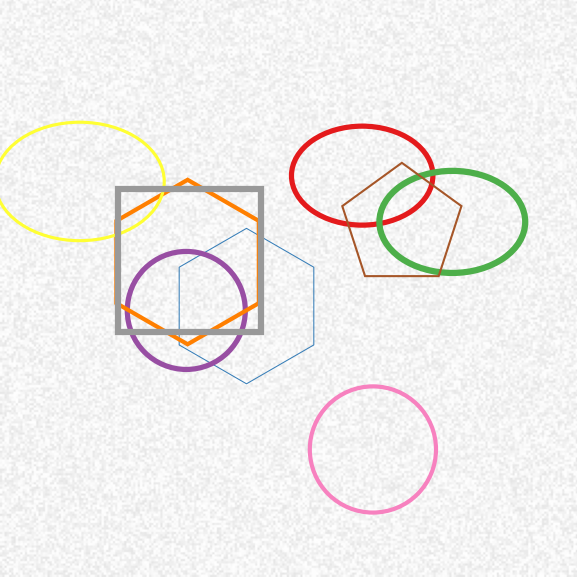[{"shape": "oval", "thickness": 2.5, "radius": 0.61, "center": [0.627, 0.695]}, {"shape": "hexagon", "thickness": 0.5, "radius": 0.67, "center": [0.427, 0.469]}, {"shape": "oval", "thickness": 3, "radius": 0.63, "center": [0.783, 0.615]}, {"shape": "circle", "thickness": 2.5, "radius": 0.51, "center": [0.323, 0.462]}, {"shape": "hexagon", "thickness": 2, "radius": 0.71, "center": [0.325, 0.545]}, {"shape": "oval", "thickness": 1.5, "radius": 0.73, "center": [0.138, 0.685]}, {"shape": "pentagon", "thickness": 1, "radius": 0.54, "center": [0.696, 0.609]}, {"shape": "circle", "thickness": 2, "radius": 0.55, "center": [0.646, 0.221]}, {"shape": "square", "thickness": 3, "radius": 0.62, "center": [0.328, 0.548]}]